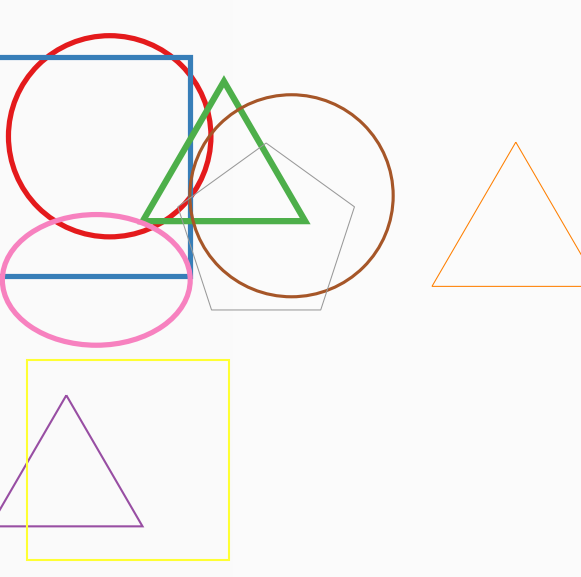[{"shape": "circle", "thickness": 2.5, "radius": 0.87, "center": [0.189, 0.763]}, {"shape": "square", "thickness": 2.5, "radius": 0.95, "center": [0.137, 0.711]}, {"shape": "triangle", "thickness": 3, "radius": 0.81, "center": [0.385, 0.697]}, {"shape": "triangle", "thickness": 1, "radius": 0.76, "center": [0.114, 0.163]}, {"shape": "triangle", "thickness": 0.5, "radius": 0.83, "center": [0.887, 0.587]}, {"shape": "square", "thickness": 1, "radius": 0.87, "center": [0.22, 0.203]}, {"shape": "circle", "thickness": 1.5, "radius": 0.87, "center": [0.502, 0.66]}, {"shape": "oval", "thickness": 2.5, "radius": 0.81, "center": [0.166, 0.514]}, {"shape": "pentagon", "thickness": 0.5, "radius": 0.8, "center": [0.458, 0.592]}]